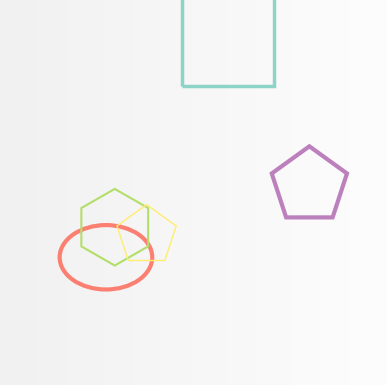[{"shape": "square", "thickness": 2.5, "radius": 0.59, "center": [0.587, 0.895]}, {"shape": "oval", "thickness": 3, "radius": 0.6, "center": [0.273, 0.332]}, {"shape": "hexagon", "thickness": 1.5, "radius": 0.5, "center": [0.296, 0.41]}, {"shape": "pentagon", "thickness": 3, "radius": 0.51, "center": [0.798, 0.518]}, {"shape": "pentagon", "thickness": 1, "radius": 0.4, "center": [0.378, 0.388]}]